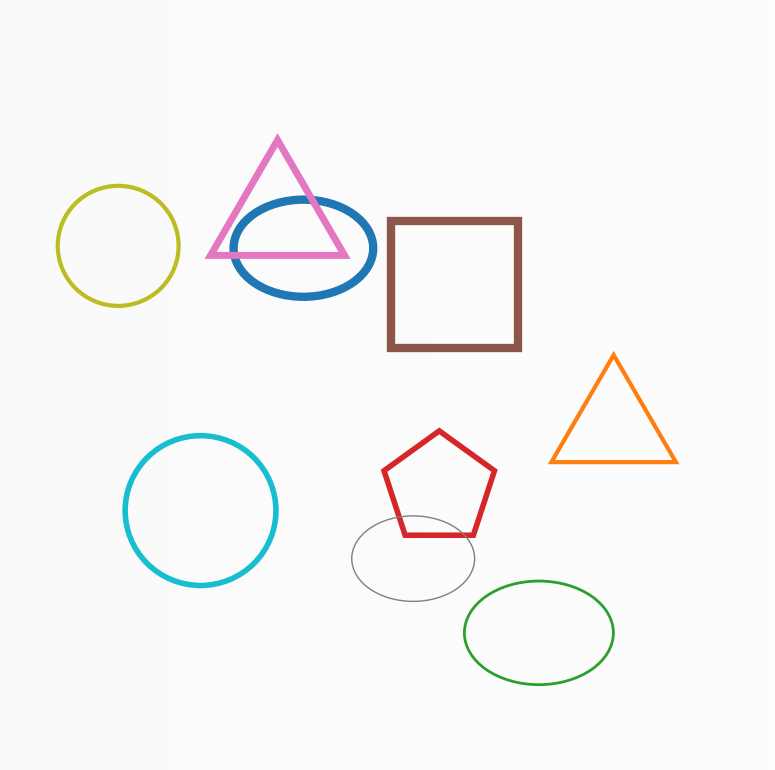[{"shape": "oval", "thickness": 3, "radius": 0.45, "center": [0.391, 0.678]}, {"shape": "triangle", "thickness": 1.5, "radius": 0.46, "center": [0.792, 0.446]}, {"shape": "oval", "thickness": 1, "radius": 0.48, "center": [0.695, 0.178]}, {"shape": "pentagon", "thickness": 2, "radius": 0.37, "center": [0.567, 0.365]}, {"shape": "square", "thickness": 3, "radius": 0.41, "center": [0.586, 0.631]}, {"shape": "triangle", "thickness": 2.5, "radius": 0.5, "center": [0.358, 0.718]}, {"shape": "oval", "thickness": 0.5, "radius": 0.4, "center": [0.533, 0.274]}, {"shape": "circle", "thickness": 1.5, "radius": 0.39, "center": [0.152, 0.681]}, {"shape": "circle", "thickness": 2, "radius": 0.49, "center": [0.259, 0.337]}]